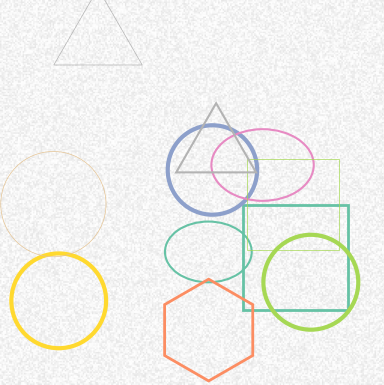[{"shape": "oval", "thickness": 1.5, "radius": 0.56, "center": [0.541, 0.346]}, {"shape": "square", "thickness": 2, "radius": 0.68, "center": [0.768, 0.331]}, {"shape": "hexagon", "thickness": 2, "radius": 0.66, "center": [0.542, 0.143]}, {"shape": "circle", "thickness": 3, "radius": 0.58, "center": [0.552, 0.559]}, {"shape": "oval", "thickness": 1.5, "radius": 0.66, "center": [0.682, 0.571]}, {"shape": "square", "thickness": 0.5, "radius": 0.59, "center": [0.761, 0.47]}, {"shape": "circle", "thickness": 3, "radius": 0.62, "center": [0.807, 0.267]}, {"shape": "circle", "thickness": 3, "radius": 0.62, "center": [0.153, 0.219]}, {"shape": "circle", "thickness": 0.5, "radius": 0.68, "center": [0.139, 0.47]}, {"shape": "triangle", "thickness": 0.5, "radius": 0.66, "center": [0.255, 0.897]}, {"shape": "triangle", "thickness": 1.5, "radius": 0.6, "center": [0.561, 0.612]}]